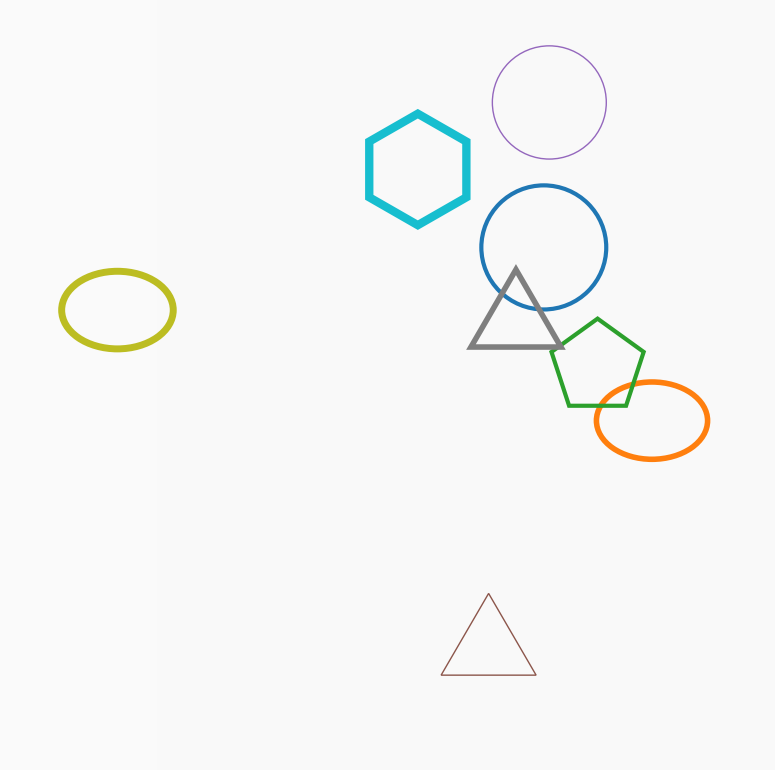[{"shape": "circle", "thickness": 1.5, "radius": 0.4, "center": [0.702, 0.679]}, {"shape": "oval", "thickness": 2, "radius": 0.36, "center": [0.841, 0.454]}, {"shape": "pentagon", "thickness": 1.5, "radius": 0.31, "center": [0.771, 0.524]}, {"shape": "circle", "thickness": 0.5, "radius": 0.37, "center": [0.709, 0.867]}, {"shape": "triangle", "thickness": 0.5, "radius": 0.35, "center": [0.63, 0.159]}, {"shape": "triangle", "thickness": 2, "radius": 0.34, "center": [0.666, 0.583]}, {"shape": "oval", "thickness": 2.5, "radius": 0.36, "center": [0.152, 0.597]}, {"shape": "hexagon", "thickness": 3, "radius": 0.36, "center": [0.539, 0.78]}]